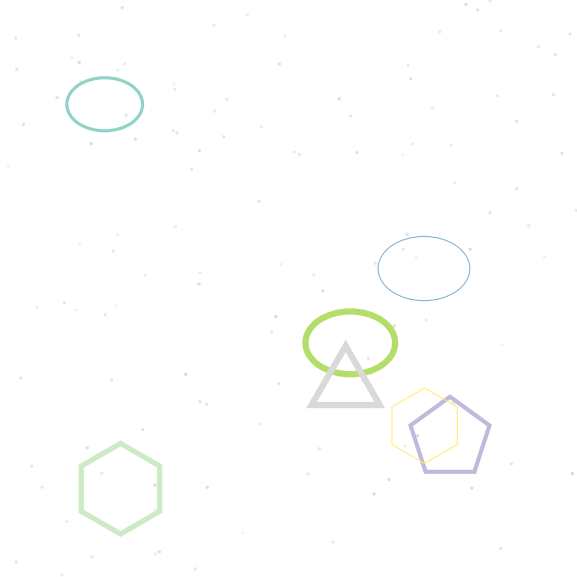[{"shape": "oval", "thickness": 1.5, "radius": 0.33, "center": [0.181, 0.819]}, {"shape": "pentagon", "thickness": 2, "radius": 0.36, "center": [0.779, 0.24]}, {"shape": "oval", "thickness": 0.5, "radius": 0.4, "center": [0.734, 0.534]}, {"shape": "oval", "thickness": 3, "radius": 0.39, "center": [0.607, 0.405]}, {"shape": "triangle", "thickness": 3, "radius": 0.34, "center": [0.599, 0.332]}, {"shape": "hexagon", "thickness": 2.5, "radius": 0.39, "center": [0.209, 0.153]}, {"shape": "hexagon", "thickness": 0.5, "radius": 0.33, "center": [0.735, 0.262]}]